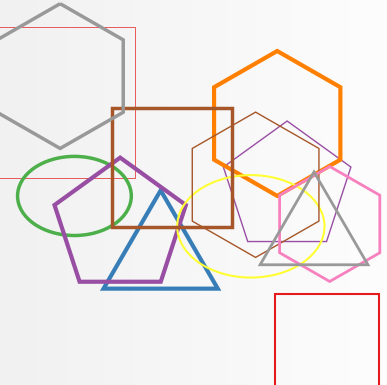[{"shape": "square", "thickness": 0.5, "radius": 0.98, "center": [0.154, 0.734]}, {"shape": "square", "thickness": 1.5, "radius": 0.67, "center": [0.844, 0.103]}, {"shape": "triangle", "thickness": 3, "radius": 0.85, "center": [0.415, 0.335]}, {"shape": "oval", "thickness": 2.5, "radius": 0.73, "center": [0.192, 0.491]}, {"shape": "pentagon", "thickness": 3, "radius": 0.89, "center": [0.31, 0.412]}, {"shape": "pentagon", "thickness": 1, "radius": 0.87, "center": [0.741, 0.513]}, {"shape": "hexagon", "thickness": 3, "radius": 0.94, "center": [0.715, 0.679]}, {"shape": "oval", "thickness": 1.5, "radius": 0.95, "center": [0.647, 0.412]}, {"shape": "hexagon", "thickness": 1, "radius": 0.94, "center": [0.66, 0.52]}, {"shape": "square", "thickness": 2.5, "radius": 0.78, "center": [0.443, 0.565]}, {"shape": "hexagon", "thickness": 2, "radius": 0.75, "center": [0.851, 0.418]}, {"shape": "hexagon", "thickness": 2.5, "radius": 0.94, "center": [0.155, 0.802]}, {"shape": "triangle", "thickness": 2, "radius": 0.8, "center": [0.81, 0.393]}]